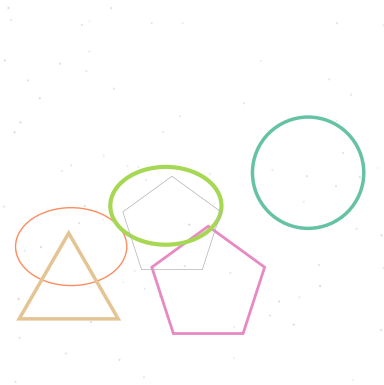[{"shape": "circle", "thickness": 2.5, "radius": 0.72, "center": [0.8, 0.551]}, {"shape": "oval", "thickness": 1, "radius": 0.72, "center": [0.185, 0.359]}, {"shape": "pentagon", "thickness": 2, "radius": 0.77, "center": [0.541, 0.258]}, {"shape": "oval", "thickness": 3, "radius": 0.72, "center": [0.431, 0.465]}, {"shape": "triangle", "thickness": 2.5, "radius": 0.74, "center": [0.178, 0.246]}, {"shape": "pentagon", "thickness": 0.5, "radius": 0.67, "center": [0.447, 0.408]}]